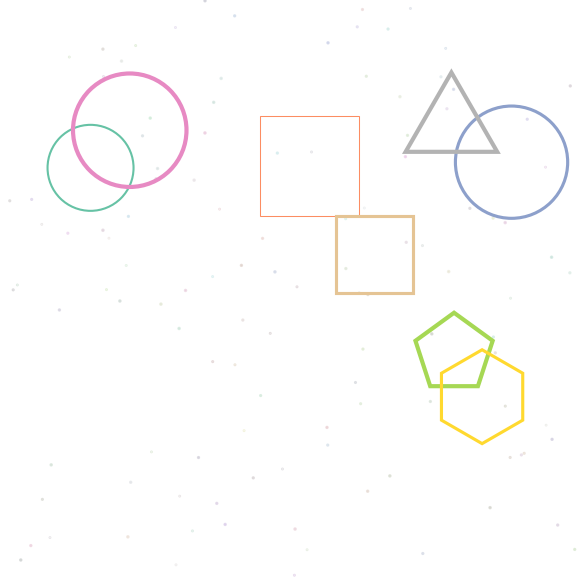[{"shape": "circle", "thickness": 1, "radius": 0.37, "center": [0.157, 0.709]}, {"shape": "square", "thickness": 0.5, "radius": 0.43, "center": [0.536, 0.712]}, {"shape": "circle", "thickness": 1.5, "radius": 0.49, "center": [0.886, 0.718]}, {"shape": "circle", "thickness": 2, "radius": 0.49, "center": [0.225, 0.774]}, {"shape": "pentagon", "thickness": 2, "radius": 0.35, "center": [0.786, 0.387]}, {"shape": "hexagon", "thickness": 1.5, "radius": 0.41, "center": [0.835, 0.312]}, {"shape": "square", "thickness": 1.5, "radius": 0.33, "center": [0.648, 0.559]}, {"shape": "triangle", "thickness": 2, "radius": 0.46, "center": [0.782, 0.782]}]